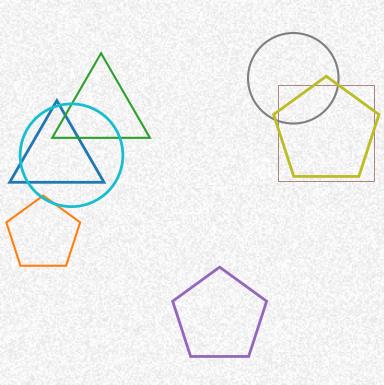[{"shape": "triangle", "thickness": 2, "radius": 0.71, "center": [0.148, 0.597]}, {"shape": "pentagon", "thickness": 1.5, "radius": 0.5, "center": [0.112, 0.391]}, {"shape": "triangle", "thickness": 1.5, "radius": 0.73, "center": [0.263, 0.715]}, {"shape": "pentagon", "thickness": 2, "radius": 0.64, "center": [0.57, 0.178]}, {"shape": "square", "thickness": 0.5, "radius": 0.62, "center": [0.846, 0.655]}, {"shape": "circle", "thickness": 1.5, "radius": 0.59, "center": [0.762, 0.797]}, {"shape": "pentagon", "thickness": 2, "radius": 0.72, "center": [0.848, 0.658]}, {"shape": "circle", "thickness": 2, "radius": 0.67, "center": [0.186, 0.597]}]